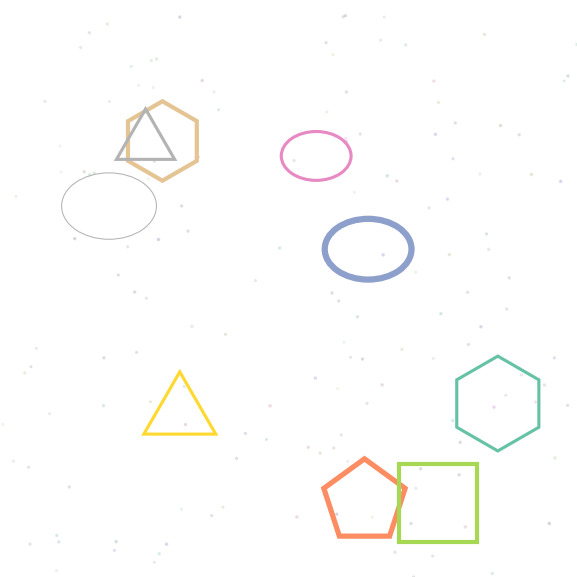[{"shape": "hexagon", "thickness": 1.5, "radius": 0.41, "center": [0.862, 0.3]}, {"shape": "pentagon", "thickness": 2.5, "radius": 0.37, "center": [0.631, 0.131]}, {"shape": "oval", "thickness": 3, "radius": 0.38, "center": [0.637, 0.568]}, {"shape": "oval", "thickness": 1.5, "radius": 0.3, "center": [0.547, 0.729]}, {"shape": "square", "thickness": 2, "radius": 0.34, "center": [0.758, 0.128]}, {"shape": "triangle", "thickness": 1.5, "radius": 0.36, "center": [0.311, 0.283]}, {"shape": "hexagon", "thickness": 2, "radius": 0.34, "center": [0.281, 0.755]}, {"shape": "triangle", "thickness": 1.5, "radius": 0.29, "center": [0.252, 0.752]}, {"shape": "oval", "thickness": 0.5, "radius": 0.41, "center": [0.189, 0.642]}]